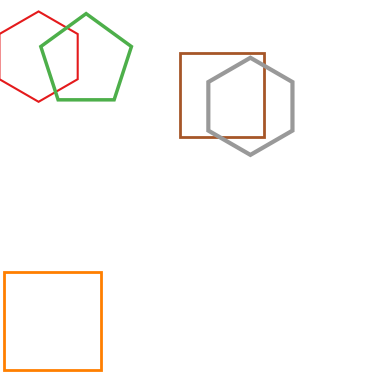[{"shape": "hexagon", "thickness": 1.5, "radius": 0.59, "center": [0.1, 0.853]}, {"shape": "pentagon", "thickness": 2.5, "radius": 0.62, "center": [0.224, 0.841]}, {"shape": "square", "thickness": 2, "radius": 0.63, "center": [0.136, 0.166]}, {"shape": "square", "thickness": 2, "radius": 0.55, "center": [0.576, 0.753]}, {"shape": "hexagon", "thickness": 3, "radius": 0.63, "center": [0.65, 0.724]}]